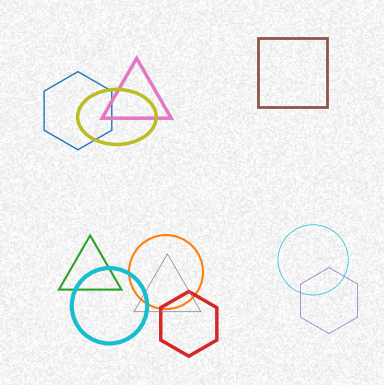[{"shape": "hexagon", "thickness": 1, "radius": 0.51, "center": [0.202, 0.712]}, {"shape": "circle", "thickness": 1.5, "radius": 0.48, "center": [0.431, 0.293]}, {"shape": "triangle", "thickness": 1.5, "radius": 0.47, "center": [0.234, 0.295]}, {"shape": "hexagon", "thickness": 2.5, "radius": 0.42, "center": [0.49, 0.159]}, {"shape": "hexagon", "thickness": 0.5, "radius": 0.43, "center": [0.855, 0.219]}, {"shape": "square", "thickness": 2, "radius": 0.44, "center": [0.76, 0.812]}, {"shape": "triangle", "thickness": 2.5, "radius": 0.52, "center": [0.355, 0.745]}, {"shape": "triangle", "thickness": 0.5, "radius": 0.5, "center": [0.435, 0.24]}, {"shape": "oval", "thickness": 2.5, "radius": 0.51, "center": [0.304, 0.696]}, {"shape": "circle", "thickness": 3, "radius": 0.49, "center": [0.284, 0.206]}, {"shape": "circle", "thickness": 0.5, "radius": 0.46, "center": [0.813, 0.325]}]